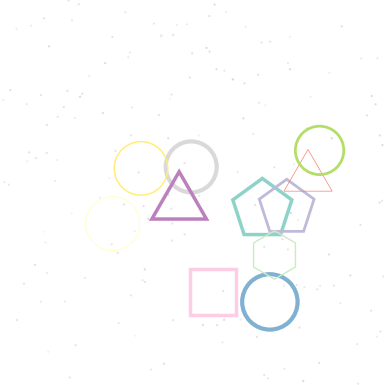[{"shape": "pentagon", "thickness": 2.5, "radius": 0.4, "center": [0.681, 0.456]}, {"shape": "circle", "thickness": 0.5, "radius": 0.35, "center": [0.293, 0.419]}, {"shape": "pentagon", "thickness": 2, "radius": 0.37, "center": [0.745, 0.46]}, {"shape": "triangle", "thickness": 0.5, "radius": 0.36, "center": [0.8, 0.54]}, {"shape": "circle", "thickness": 3, "radius": 0.36, "center": [0.701, 0.216]}, {"shape": "circle", "thickness": 2, "radius": 0.31, "center": [0.83, 0.609]}, {"shape": "square", "thickness": 2.5, "radius": 0.3, "center": [0.553, 0.241]}, {"shape": "circle", "thickness": 3, "radius": 0.33, "center": [0.497, 0.566]}, {"shape": "triangle", "thickness": 2.5, "radius": 0.41, "center": [0.465, 0.472]}, {"shape": "hexagon", "thickness": 1, "radius": 0.31, "center": [0.713, 0.338]}, {"shape": "circle", "thickness": 1, "radius": 0.35, "center": [0.366, 0.563]}]